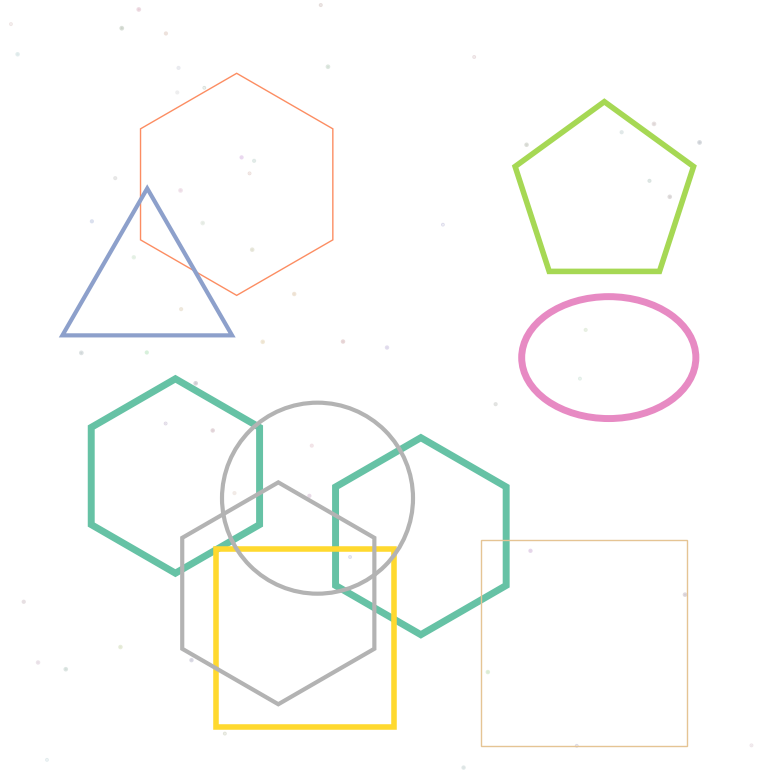[{"shape": "hexagon", "thickness": 2.5, "radius": 0.64, "center": [0.547, 0.304]}, {"shape": "hexagon", "thickness": 2.5, "radius": 0.63, "center": [0.228, 0.382]}, {"shape": "hexagon", "thickness": 0.5, "radius": 0.72, "center": [0.307, 0.761]}, {"shape": "triangle", "thickness": 1.5, "radius": 0.64, "center": [0.191, 0.628]}, {"shape": "oval", "thickness": 2.5, "radius": 0.57, "center": [0.791, 0.536]}, {"shape": "pentagon", "thickness": 2, "radius": 0.61, "center": [0.785, 0.746]}, {"shape": "square", "thickness": 2, "radius": 0.58, "center": [0.396, 0.171]}, {"shape": "square", "thickness": 0.5, "radius": 0.67, "center": [0.758, 0.164]}, {"shape": "hexagon", "thickness": 1.5, "radius": 0.72, "center": [0.361, 0.229]}, {"shape": "circle", "thickness": 1.5, "radius": 0.62, "center": [0.412, 0.353]}]